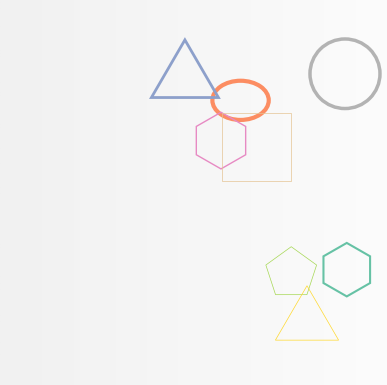[{"shape": "hexagon", "thickness": 1.5, "radius": 0.35, "center": [0.895, 0.3]}, {"shape": "oval", "thickness": 3, "radius": 0.36, "center": [0.621, 0.739]}, {"shape": "triangle", "thickness": 2, "radius": 0.5, "center": [0.477, 0.797]}, {"shape": "hexagon", "thickness": 1, "radius": 0.37, "center": [0.57, 0.635]}, {"shape": "pentagon", "thickness": 0.5, "radius": 0.34, "center": [0.752, 0.29]}, {"shape": "triangle", "thickness": 0.5, "radius": 0.47, "center": [0.792, 0.164]}, {"shape": "square", "thickness": 0.5, "radius": 0.44, "center": [0.662, 0.617]}, {"shape": "circle", "thickness": 2.5, "radius": 0.45, "center": [0.89, 0.808]}]